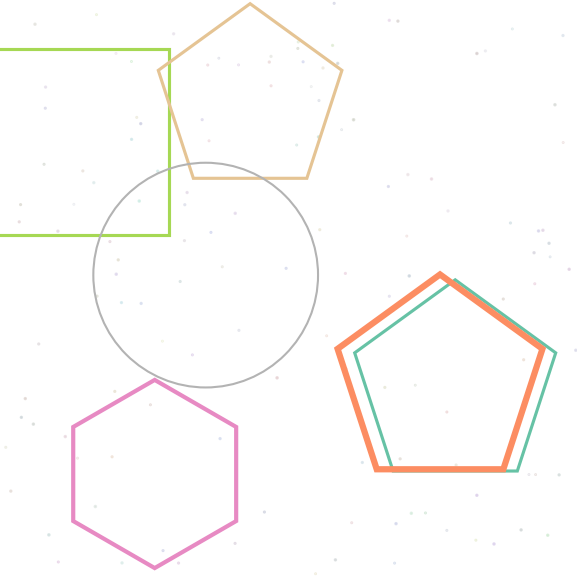[{"shape": "pentagon", "thickness": 1.5, "radius": 0.92, "center": [0.788, 0.332]}, {"shape": "pentagon", "thickness": 3, "radius": 0.93, "center": [0.762, 0.337]}, {"shape": "hexagon", "thickness": 2, "radius": 0.81, "center": [0.268, 0.178]}, {"shape": "square", "thickness": 1.5, "radius": 0.8, "center": [0.132, 0.753]}, {"shape": "pentagon", "thickness": 1.5, "radius": 0.84, "center": [0.433, 0.826]}, {"shape": "circle", "thickness": 1, "radius": 0.97, "center": [0.356, 0.523]}]